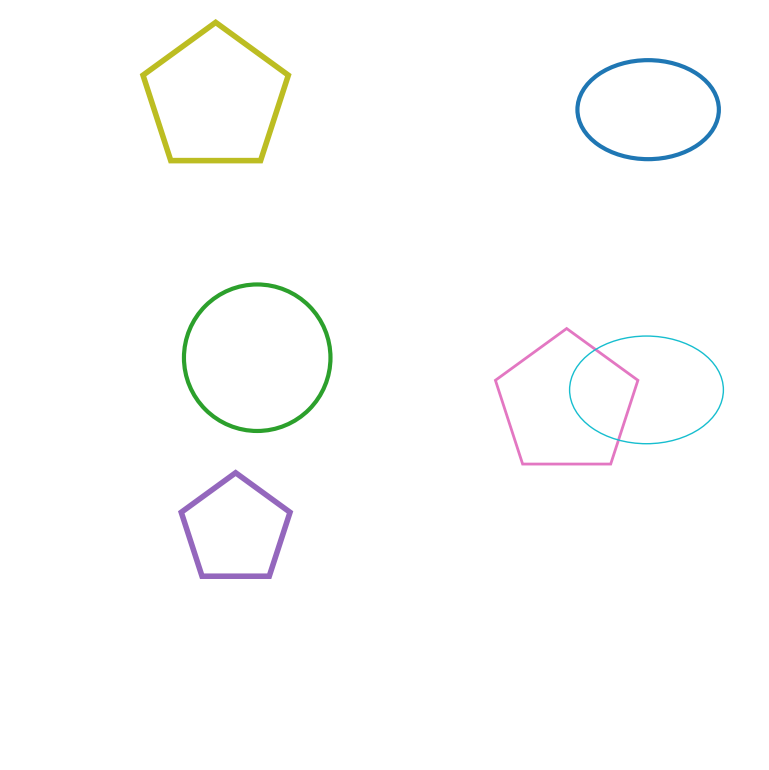[{"shape": "oval", "thickness": 1.5, "radius": 0.46, "center": [0.842, 0.858]}, {"shape": "circle", "thickness": 1.5, "radius": 0.48, "center": [0.334, 0.535]}, {"shape": "pentagon", "thickness": 2, "radius": 0.37, "center": [0.306, 0.312]}, {"shape": "pentagon", "thickness": 1, "radius": 0.49, "center": [0.736, 0.476]}, {"shape": "pentagon", "thickness": 2, "radius": 0.5, "center": [0.28, 0.872]}, {"shape": "oval", "thickness": 0.5, "radius": 0.5, "center": [0.84, 0.494]}]